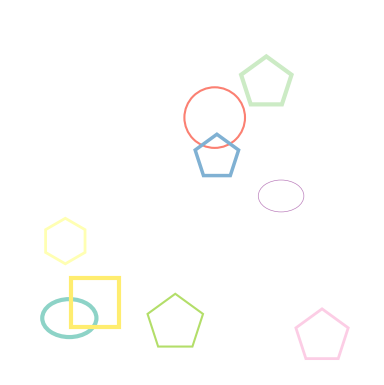[{"shape": "oval", "thickness": 3, "radius": 0.35, "center": [0.18, 0.174]}, {"shape": "hexagon", "thickness": 2, "radius": 0.3, "center": [0.17, 0.374]}, {"shape": "circle", "thickness": 1.5, "radius": 0.39, "center": [0.558, 0.695]}, {"shape": "pentagon", "thickness": 2.5, "radius": 0.3, "center": [0.563, 0.592]}, {"shape": "pentagon", "thickness": 1.5, "radius": 0.38, "center": [0.455, 0.161]}, {"shape": "pentagon", "thickness": 2, "radius": 0.36, "center": [0.836, 0.126]}, {"shape": "oval", "thickness": 0.5, "radius": 0.3, "center": [0.73, 0.491]}, {"shape": "pentagon", "thickness": 3, "radius": 0.34, "center": [0.692, 0.785]}, {"shape": "square", "thickness": 3, "radius": 0.31, "center": [0.247, 0.214]}]